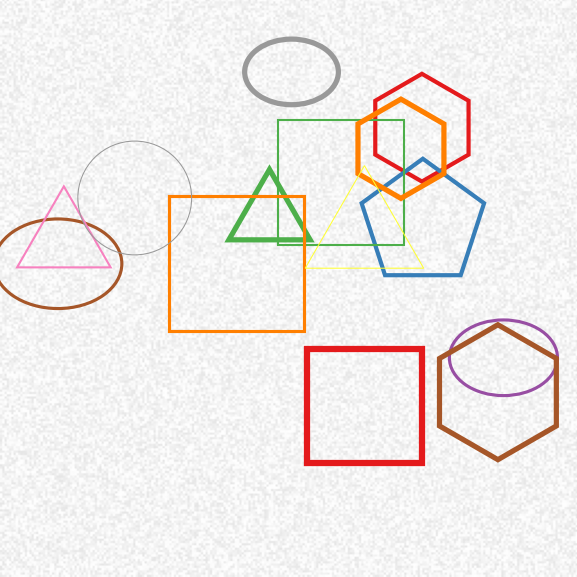[{"shape": "square", "thickness": 3, "radius": 0.5, "center": [0.631, 0.296]}, {"shape": "hexagon", "thickness": 2, "radius": 0.47, "center": [0.731, 0.778]}, {"shape": "pentagon", "thickness": 2, "radius": 0.56, "center": [0.732, 0.613]}, {"shape": "triangle", "thickness": 2.5, "radius": 0.41, "center": [0.467, 0.624]}, {"shape": "square", "thickness": 1, "radius": 0.54, "center": [0.59, 0.683]}, {"shape": "oval", "thickness": 1.5, "radius": 0.47, "center": [0.872, 0.38]}, {"shape": "hexagon", "thickness": 2.5, "radius": 0.43, "center": [0.694, 0.742]}, {"shape": "square", "thickness": 1.5, "radius": 0.58, "center": [0.41, 0.543]}, {"shape": "triangle", "thickness": 0.5, "radius": 0.59, "center": [0.631, 0.594]}, {"shape": "hexagon", "thickness": 2.5, "radius": 0.58, "center": [0.862, 0.32]}, {"shape": "oval", "thickness": 1.5, "radius": 0.55, "center": [0.1, 0.542]}, {"shape": "triangle", "thickness": 1, "radius": 0.47, "center": [0.111, 0.583]}, {"shape": "circle", "thickness": 0.5, "radius": 0.49, "center": [0.233, 0.656]}, {"shape": "oval", "thickness": 2.5, "radius": 0.41, "center": [0.505, 0.875]}]